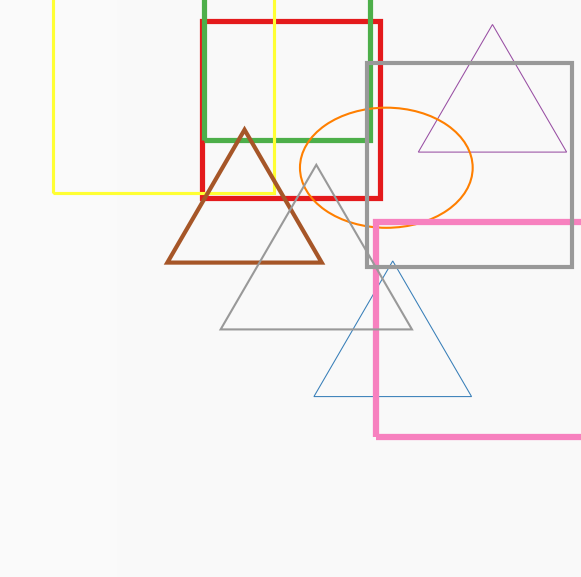[{"shape": "square", "thickness": 2.5, "radius": 0.77, "center": [0.501, 0.81]}, {"shape": "triangle", "thickness": 0.5, "radius": 0.78, "center": [0.676, 0.391]}, {"shape": "square", "thickness": 2.5, "radius": 0.72, "center": [0.494, 0.9]}, {"shape": "triangle", "thickness": 0.5, "radius": 0.74, "center": [0.847, 0.809]}, {"shape": "oval", "thickness": 1, "radius": 0.74, "center": [0.665, 0.709]}, {"shape": "square", "thickness": 1.5, "radius": 0.95, "center": [0.281, 0.856]}, {"shape": "triangle", "thickness": 2, "radius": 0.77, "center": [0.421, 0.621]}, {"shape": "square", "thickness": 3, "radius": 0.93, "center": [0.832, 0.428]}, {"shape": "triangle", "thickness": 1, "radius": 0.95, "center": [0.544, 0.524]}, {"shape": "square", "thickness": 2, "radius": 0.88, "center": [0.807, 0.713]}]